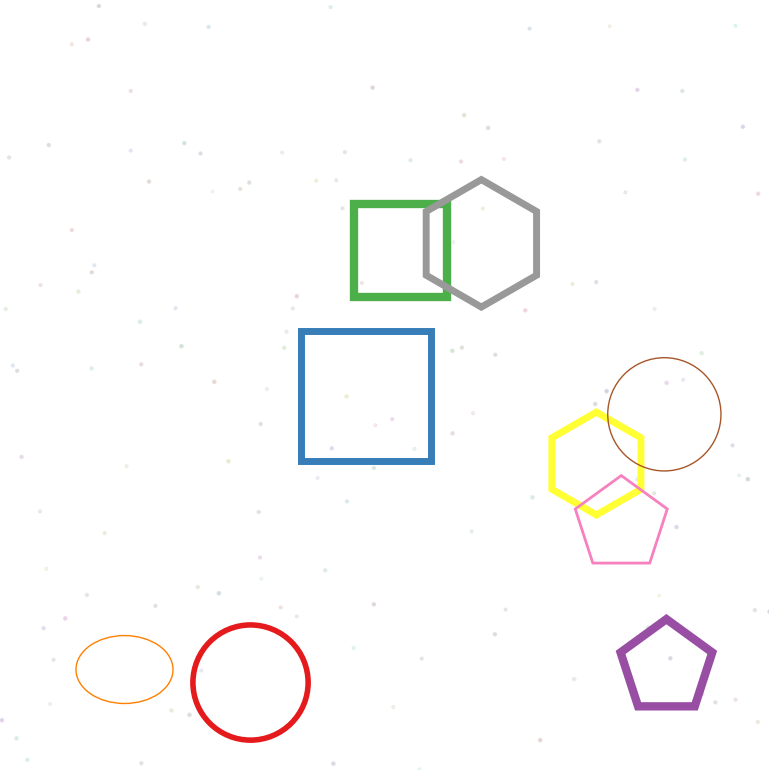[{"shape": "circle", "thickness": 2, "radius": 0.37, "center": [0.325, 0.114]}, {"shape": "square", "thickness": 2.5, "radius": 0.42, "center": [0.475, 0.486]}, {"shape": "square", "thickness": 3, "radius": 0.3, "center": [0.52, 0.674]}, {"shape": "pentagon", "thickness": 3, "radius": 0.31, "center": [0.865, 0.133]}, {"shape": "oval", "thickness": 0.5, "radius": 0.32, "center": [0.162, 0.13]}, {"shape": "hexagon", "thickness": 2.5, "radius": 0.33, "center": [0.775, 0.398]}, {"shape": "circle", "thickness": 0.5, "radius": 0.37, "center": [0.863, 0.462]}, {"shape": "pentagon", "thickness": 1, "radius": 0.31, "center": [0.807, 0.32]}, {"shape": "hexagon", "thickness": 2.5, "radius": 0.41, "center": [0.625, 0.684]}]